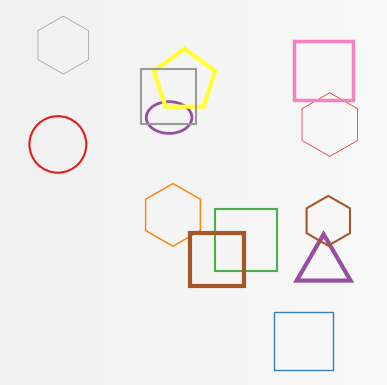[{"shape": "hexagon", "thickness": 0.5, "radius": 0.41, "center": [0.851, 0.676]}, {"shape": "circle", "thickness": 1.5, "radius": 0.37, "center": [0.149, 0.625]}, {"shape": "square", "thickness": 1, "radius": 0.38, "center": [0.783, 0.114]}, {"shape": "square", "thickness": 1.5, "radius": 0.4, "center": [0.634, 0.376]}, {"shape": "oval", "thickness": 2, "radius": 0.29, "center": [0.436, 0.695]}, {"shape": "triangle", "thickness": 3, "radius": 0.4, "center": [0.835, 0.311]}, {"shape": "hexagon", "thickness": 1, "radius": 0.41, "center": [0.446, 0.442]}, {"shape": "pentagon", "thickness": 3, "radius": 0.42, "center": [0.476, 0.79]}, {"shape": "hexagon", "thickness": 1.5, "radius": 0.32, "center": [0.847, 0.427]}, {"shape": "square", "thickness": 3, "radius": 0.35, "center": [0.561, 0.326]}, {"shape": "square", "thickness": 2.5, "radius": 0.38, "center": [0.834, 0.817]}, {"shape": "square", "thickness": 1.5, "radius": 0.35, "center": [0.435, 0.75]}, {"shape": "hexagon", "thickness": 0.5, "radius": 0.38, "center": [0.163, 0.883]}]